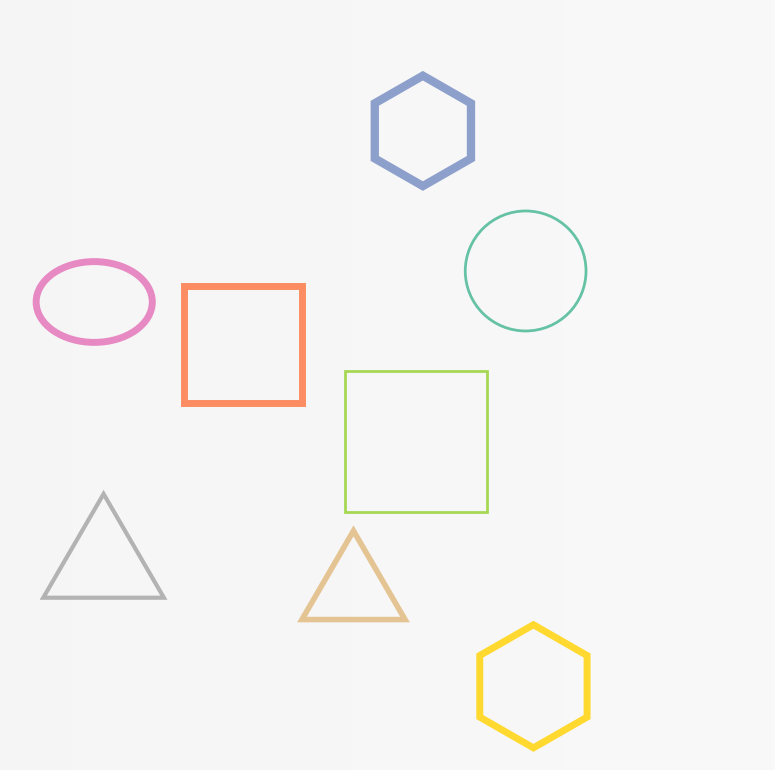[{"shape": "circle", "thickness": 1, "radius": 0.39, "center": [0.678, 0.648]}, {"shape": "square", "thickness": 2.5, "radius": 0.38, "center": [0.314, 0.553]}, {"shape": "hexagon", "thickness": 3, "radius": 0.36, "center": [0.546, 0.83]}, {"shape": "oval", "thickness": 2.5, "radius": 0.37, "center": [0.122, 0.608]}, {"shape": "square", "thickness": 1, "radius": 0.46, "center": [0.537, 0.426]}, {"shape": "hexagon", "thickness": 2.5, "radius": 0.4, "center": [0.688, 0.109]}, {"shape": "triangle", "thickness": 2, "radius": 0.38, "center": [0.456, 0.234]}, {"shape": "triangle", "thickness": 1.5, "radius": 0.45, "center": [0.134, 0.269]}]